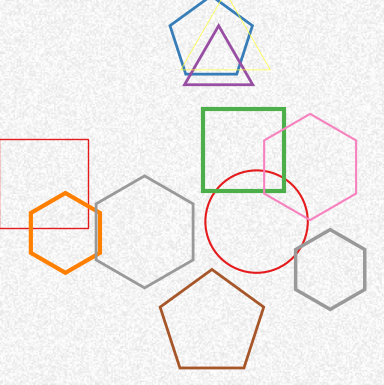[{"shape": "circle", "thickness": 1.5, "radius": 0.67, "center": [0.666, 0.424]}, {"shape": "square", "thickness": 1, "radius": 0.58, "center": [0.113, 0.524]}, {"shape": "pentagon", "thickness": 2, "radius": 0.56, "center": [0.549, 0.898]}, {"shape": "square", "thickness": 3, "radius": 0.53, "center": [0.632, 0.61]}, {"shape": "triangle", "thickness": 2, "radius": 0.51, "center": [0.568, 0.831]}, {"shape": "hexagon", "thickness": 3, "radius": 0.52, "center": [0.17, 0.395]}, {"shape": "triangle", "thickness": 0.5, "radius": 0.67, "center": [0.586, 0.886]}, {"shape": "pentagon", "thickness": 2, "radius": 0.71, "center": [0.55, 0.159]}, {"shape": "hexagon", "thickness": 1.5, "radius": 0.69, "center": [0.806, 0.566]}, {"shape": "hexagon", "thickness": 2, "radius": 0.73, "center": [0.376, 0.398]}, {"shape": "hexagon", "thickness": 2.5, "radius": 0.52, "center": [0.858, 0.3]}]